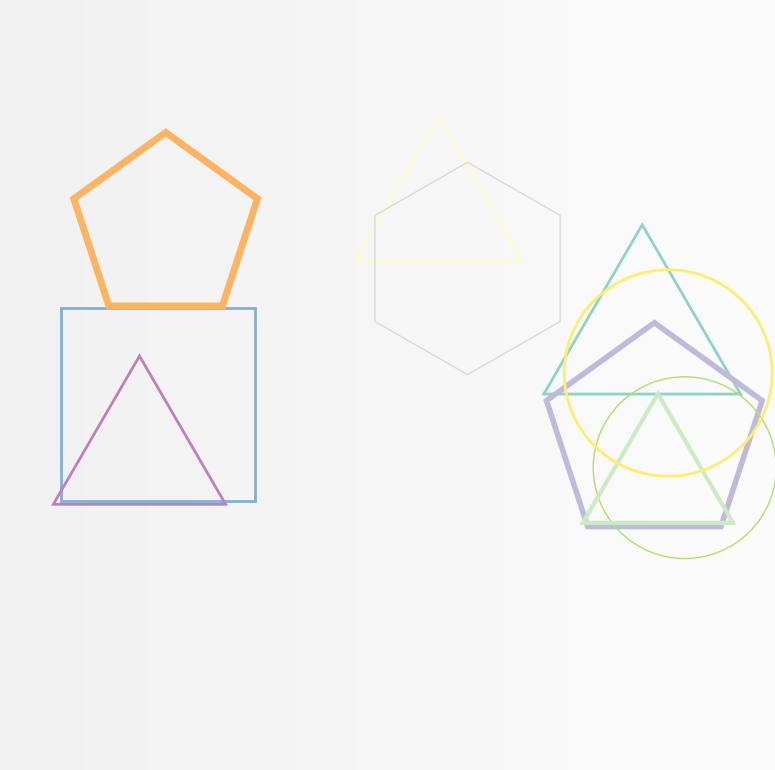[{"shape": "triangle", "thickness": 1, "radius": 0.73, "center": [0.829, 0.562]}, {"shape": "triangle", "thickness": 0.5, "radius": 0.62, "center": [0.566, 0.724]}, {"shape": "pentagon", "thickness": 2, "radius": 0.73, "center": [0.844, 0.435]}, {"shape": "square", "thickness": 1, "radius": 0.63, "center": [0.204, 0.475]}, {"shape": "pentagon", "thickness": 2.5, "radius": 0.62, "center": [0.214, 0.703]}, {"shape": "circle", "thickness": 0.5, "radius": 0.59, "center": [0.884, 0.393]}, {"shape": "hexagon", "thickness": 0.5, "radius": 0.69, "center": [0.603, 0.651]}, {"shape": "triangle", "thickness": 1, "radius": 0.64, "center": [0.18, 0.409]}, {"shape": "triangle", "thickness": 1.5, "radius": 0.56, "center": [0.849, 0.377]}, {"shape": "circle", "thickness": 1, "radius": 0.67, "center": [0.862, 0.516]}]